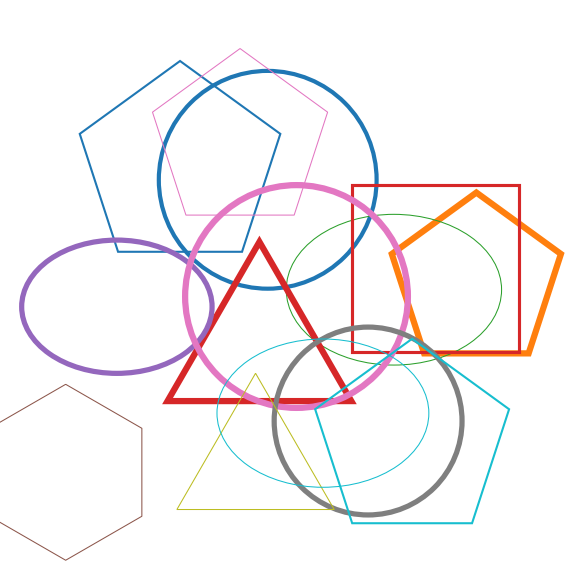[{"shape": "pentagon", "thickness": 1, "radius": 0.91, "center": [0.312, 0.711]}, {"shape": "circle", "thickness": 2, "radius": 0.94, "center": [0.464, 0.688]}, {"shape": "pentagon", "thickness": 3, "radius": 0.77, "center": [0.825, 0.512]}, {"shape": "oval", "thickness": 0.5, "radius": 0.93, "center": [0.682, 0.497]}, {"shape": "triangle", "thickness": 3, "radius": 0.92, "center": [0.449, 0.396]}, {"shape": "square", "thickness": 1.5, "radius": 0.72, "center": [0.754, 0.535]}, {"shape": "oval", "thickness": 2.5, "radius": 0.82, "center": [0.202, 0.468]}, {"shape": "hexagon", "thickness": 0.5, "radius": 0.76, "center": [0.114, 0.181]}, {"shape": "pentagon", "thickness": 0.5, "radius": 0.8, "center": [0.416, 0.756]}, {"shape": "circle", "thickness": 3, "radius": 0.96, "center": [0.513, 0.486]}, {"shape": "circle", "thickness": 2.5, "radius": 0.81, "center": [0.637, 0.27]}, {"shape": "triangle", "thickness": 0.5, "radius": 0.79, "center": [0.443, 0.196]}, {"shape": "pentagon", "thickness": 1, "radius": 0.88, "center": [0.714, 0.236]}, {"shape": "oval", "thickness": 0.5, "radius": 0.92, "center": [0.559, 0.284]}]